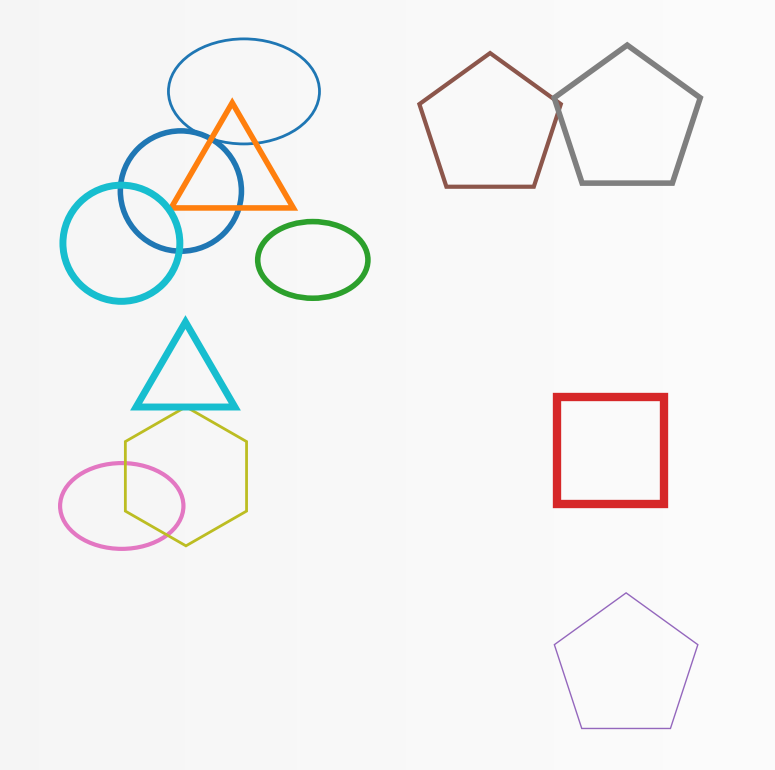[{"shape": "circle", "thickness": 2, "radius": 0.39, "center": [0.233, 0.752]}, {"shape": "oval", "thickness": 1, "radius": 0.49, "center": [0.315, 0.881]}, {"shape": "triangle", "thickness": 2, "radius": 0.46, "center": [0.3, 0.775]}, {"shape": "oval", "thickness": 2, "radius": 0.36, "center": [0.404, 0.662]}, {"shape": "square", "thickness": 3, "radius": 0.35, "center": [0.788, 0.415]}, {"shape": "pentagon", "thickness": 0.5, "radius": 0.49, "center": [0.808, 0.133]}, {"shape": "pentagon", "thickness": 1.5, "radius": 0.48, "center": [0.632, 0.835]}, {"shape": "oval", "thickness": 1.5, "radius": 0.4, "center": [0.157, 0.343]}, {"shape": "pentagon", "thickness": 2, "radius": 0.5, "center": [0.809, 0.842]}, {"shape": "hexagon", "thickness": 1, "radius": 0.45, "center": [0.24, 0.381]}, {"shape": "circle", "thickness": 2.5, "radius": 0.38, "center": [0.157, 0.684]}, {"shape": "triangle", "thickness": 2.5, "radius": 0.37, "center": [0.239, 0.508]}]